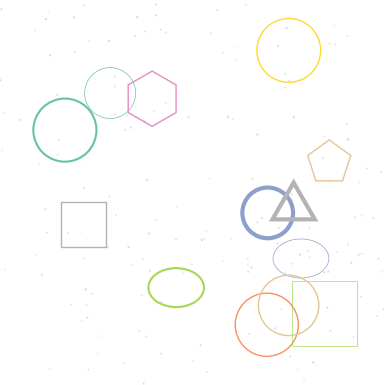[{"shape": "circle", "thickness": 0.5, "radius": 0.33, "center": [0.286, 0.758]}, {"shape": "circle", "thickness": 1.5, "radius": 0.41, "center": [0.169, 0.662]}, {"shape": "circle", "thickness": 1, "radius": 0.41, "center": [0.693, 0.156]}, {"shape": "oval", "thickness": 0.5, "radius": 0.36, "center": [0.782, 0.329]}, {"shape": "circle", "thickness": 3, "radius": 0.33, "center": [0.695, 0.447]}, {"shape": "hexagon", "thickness": 1, "radius": 0.36, "center": [0.395, 0.744]}, {"shape": "oval", "thickness": 1.5, "radius": 0.36, "center": [0.458, 0.253]}, {"shape": "square", "thickness": 0.5, "radius": 0.43, "center": [0.842, 0.186]}, {"shape": "circle", "thickness": 1, "radius": 0.41, "center": [0.75, 0.869]}, {"shape": "pentagon", "thickness": 1, "radius": 0.29, "center": [0.855, 0.578]}, {"shape": "circle", "thickness": 1, "radius": 0.39, "center": [0.75, 0.207]}, {"shape": "square", "thickness": 1, "radius": 0.3, "center": [0.217, 0.417]}, {"shape": "triangle", "thickness": 3, "radius": 0.32, "center": [0.763, 0.462]}]